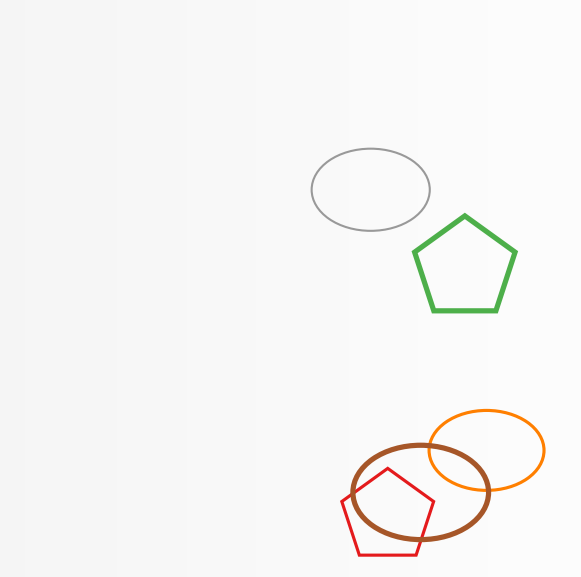[{"shape": "pentagon", "thickness": 1.5, "radius": 0.42, "center": [0.667, 0.105]}, {"shape": "pentagon", "thickness": 2.5, "radius": 0.45, "center": [0.8, 0.534]}, {"shape": "oval", "thickness": 1.5, "radius": 0.49, "center": [0.837, 0.219]}, {"shape": "oval", "thickness": 2.5, "radius": 0.58, "center": [0.724, 0.146]}, {"shape": "oval", "thickness": 1, "radius": 0.51, "center": [0.638, 0.671]}]